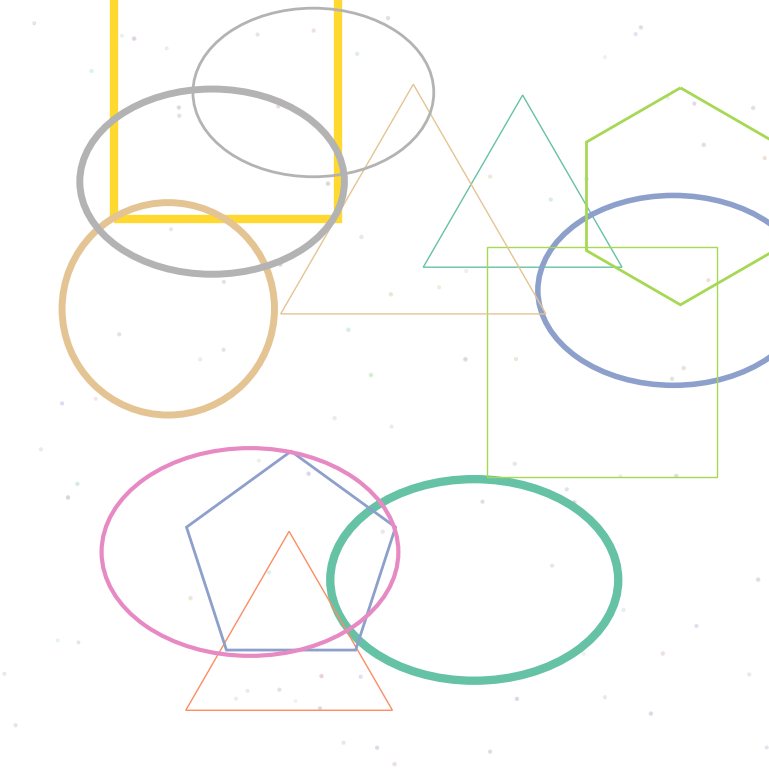[{"shape": "triangle", "thickness": 0.5, "radius": 0.75, "center": [0.679, 0.728]}, {"shape": "oval", "thickness": 3, "radius": 0.93, "center": [0.616, 0.247]}, {"shape": "triangle", "thickness": 0.5, "radius": 0.77, "center": [0.375, 0.155]}, {"shape": "oval", "thickness": 2, "radius": 0.88, "center": [0.875, 0.623]}, {"shape": "pentagon", "thickness": 1, "radius": 0.71, "center": [0.378, 0.271]}, {"shape": "oval", "thickness": 1.5, "radius": 0.96, "center": [0.325, 0.283]}, {"shape": "hexagon", "thickness": 1, "radius": 0.7, "center": [0.884, 0.745]}, {"shape": "square", "thickness": 0.5, "radius": 0.75, "center": [0.782, 0.53]}, {"shape": "square", "thickness": 3, "radius": 0.73, "center": [0.293, 0.861]}, {"shape": "circle", "thickness": 2.5, "radius": 0.69, "center": [0.219, 0.599]}, {"shape": "triangle", "thickness": 0.5, "radius": 0.99, "center": [0.537, 0.692]}, {"shape": "oval", "thickness": 1, "radius": 0.78, "center": [0.407, 0.88]}, {"shape": "oval", "thickness": 2.5, "radius": 0.86, "center": [0.275, 0.764]}]